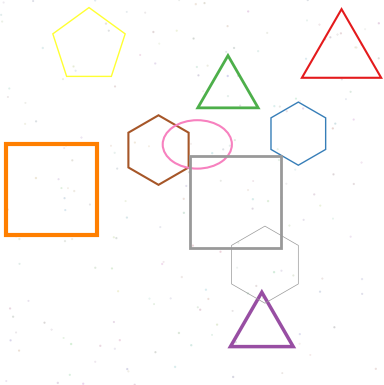[{"shape": "triangle", "thickness": 1.5, "radius": 0.59, "center": [0.887, 0.857]}, {"shape": "hexagon", "thickness": 1, "radius": 0.41, "center": [0.775, 0.653]}, {"shape": "triangle", "thickness": 2, "radius": 0.45, "center": [0.592, 0.765]}, {"shape": "triangle", "thickness": 2.5, "radius": 0.47, "center": [0.68, 0.147]}, {"shape": "square", "thickness": 3, "radius": 0.59, "center": [0.134, 0.507]}, {"shape": "pentagon", "thickness": 1, "radius": 0.49, "center": [0.231, 0.882]}, {"shape": "hexagon", "thickness": 1.5, "radius": 0.45, "center": [0.412, 0.61]}, {"shape": "oval", "thickness": 1.5, "radius": 0.45, "center": [0.512, 0.625]}, {"shape": "square", "thickness": 2, "radius": 0.6, "center": [0.612, 0.475]}, {"shape": "hexagon", "thickness": 0.5, "radius": 0.5, "center": [0.688, 0.313]}]